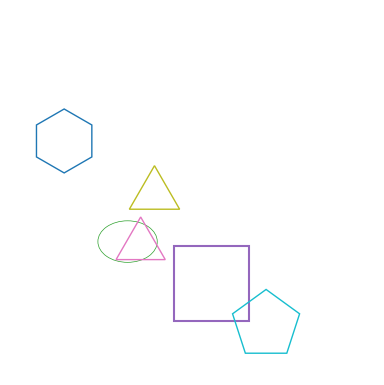[{"shape": "hexagon", "thickness": 1, "radius": 0.42, "center": [0.167, 0.634]}, {"shape": "oval", "thickness": 0.5, "radius": 0.39, "center": [0.331, 0.373]}, {"shape": "square", "thickness": 1.5, "radius": 0.49, "center": [0.55, 0.264]}, {"shape": "triangle", "thickness": 1, "radius": 0.37, "center": [0.365, 0.363]}, {"shape": "triangle", "thickness": 1, "radius": 0.38, "center": [0.401, 0.494]}, {"shape": "pentagon", "thickness": 1, "radius": 0.46, "center": [0.691, 0.157]}]